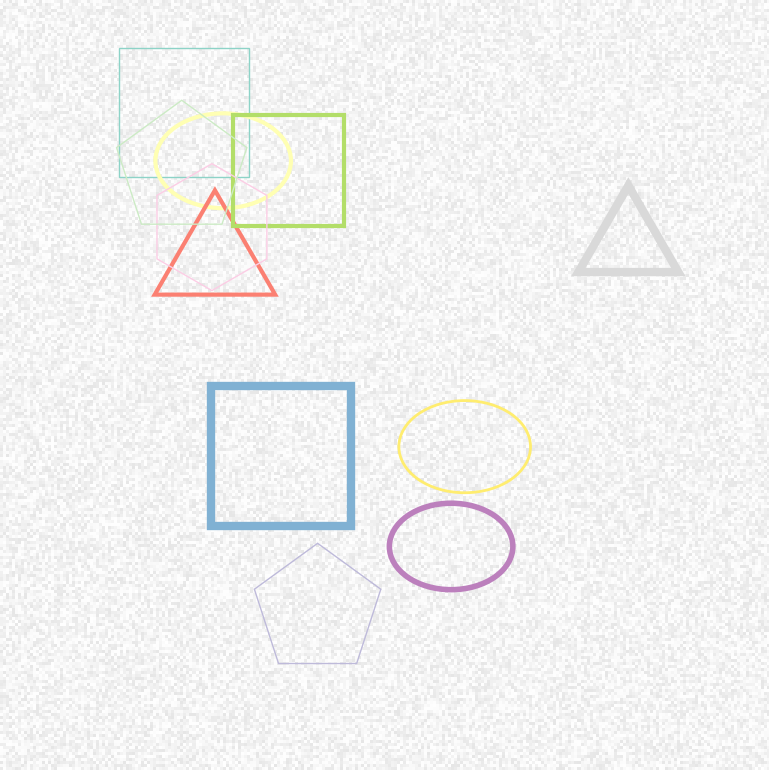[{"shape": "square", "thickness": 0.5, "radius": 0.42, "center": [0.239, 0.854]}, {"shape": "oval", "thickness": 1.5, "radius": 0.44, "center": [0.29, 0.791]}, {"shape": "pentagon", "thickness": 0.5, "radius": 0.43, "center": [0.412, 0.208]}, {"shape": "triangle", "thickness": 1.5, "radius": 0.45, "center": [0.279, 0.663]}, {"shape": "square", "thickness": 3, "radius": 0.46, "center": [0.365, 0.408]}, {"shape": "square", "thickness": 1.5, "radius": 0.36, "center": [0.375, 0.779]}, {"shape": "hexagon", "thickness": 0.5, "radius": 0.41, "center": [0.275, 0.705]}, {"shape": "triangle", "thickness": 3, "radius": 0.37, "center": [0.816, 0.684]}, {"shape": "oval", "thickness": 2, "radius": 0.4, "center": [0.586, 0.29]}, {"shape": "pentagon", "thickness": 0.5, "radius": 0.44, "center": [0.236, 0.781]}, {"shape": "oval", "thickness": 1, "radius": 0.43, "center": [0.603, 0.42]}]